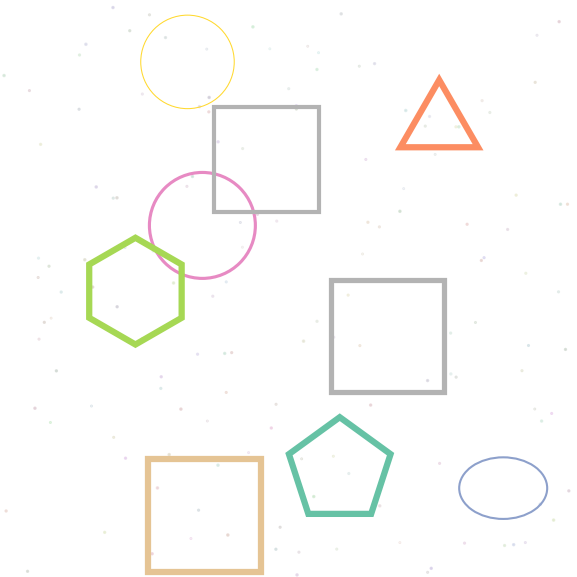[{"shape": "pentagon", "thickness": 3, "radius": 0.46, "center": [0.588, 0.184]}, {"shape": "triangle", "thickness": 3, "radius": 0.39, "center": [0.761, 0.783]}, {"shape": "oval", "thickness": 1, "radius": 0.38, "center": [0.871, 0.154]}, {"shape": "circle", "thickness": 1.5, "radius": 0.46, "center": [0.35, 0.609]}, {"shape": "hexagon", "thickness": 3, "radius": 0.46, "center": [0.235, 0.495]}, {"shape": "circle", "thickness": 0.5, "radius": 0.4, "center": [0.325, 0.892]}, {"shape": "square", "thickness": 3, "radius": 0.49, "center": [0.354, 0.107]}, {"shape": "square", "thickness": 2.5, "radius": 0.49, "center": [0.671, 0.417]}, {"shape": "square", "thickness": 2, "radius": 0.45, "center": [0.462, 0.724]}]